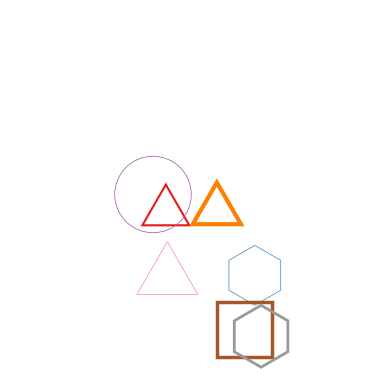[{"shape": "triangle", "thickness": 1.5, "radius": 0.35, "center": [0.431, 0.45]}, {"shape": "hexagon", "thickness": 0.5, "radius": 0.39, "center": [0.662, 0.285]}, {"shape": "circle", "thickness": 0.5, "radius": 0.5, "center": [0.397, 0.495]}, {"shape": "triangle", "thickness": 3, "radius": 0.36, "center": [0.563, 0.454]}, {"shape": "square", "thickness": 2.5, "radius": 0.36, "center": [0.636, 0.143]}, {"shape": "triangle", "thickness": 0.5, "radius": 0.46, "center": [0.435, 0.281]}, {"shape": "hexagon", "thickness": 2, "radius": 0.4, "center": [0.678, 0.127]}]